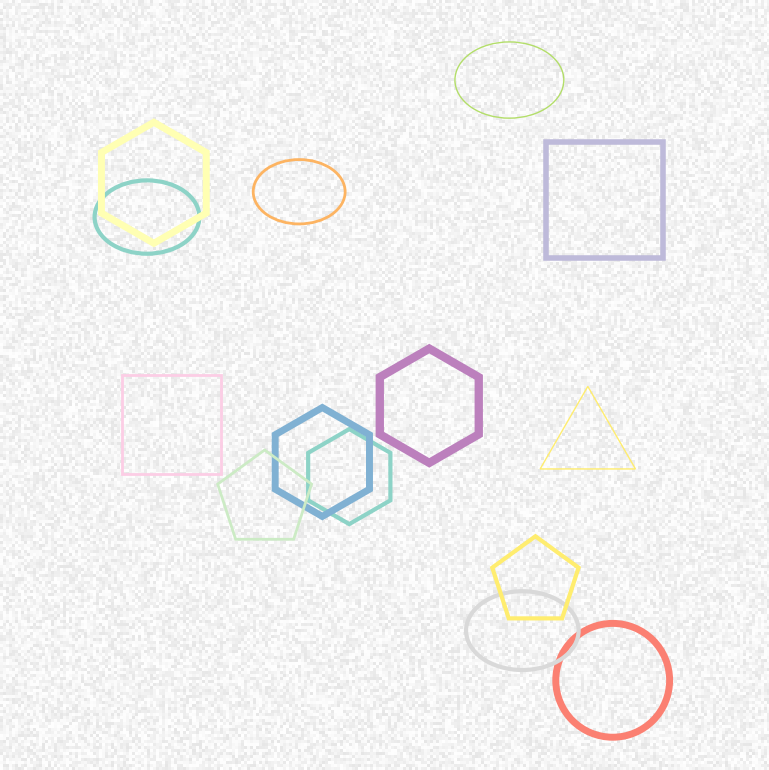[{"shape": "hexagon", "thickness": 1.5, "radius": 0.31, "center": [0.454, 0.381]}, {"shape": "oval", "thickness": 1.5, "radius": 0.34, "center": [0.191, 0.718]}, {"shape": "hexagon", "thickness": 2.5, "radius": 0.39, "center": [0.2, 0.763]}, {"shape": "square", "thickness": 2, "radius": 0.38, "center": [0.785, 0.74]}, {"shape": "circle", "thickness": 2.5, "radius": 0.37, "center": [0.796, 0.116]}, {"shape": "hexagon", "thickness": 2.5, "radius": 0.35, "center": [0.419, 0.4]}, {"shape": "oval", "thickness": 1, "radius": 0.3, "center": [0.389, 0.751]}, {"shape": "oval", "thickness": 0.5, "radius": 0.35, "center": [0.662, 0.896]}, {"shape": "square", "thickness": 1, "radius": 0.32, "center": [0.222, 0.448]}, {"shape": "oval", "thickness": 1.5, "radius": 0.37, "center": [0.678, 0.181]}, {"shape": "hexagon", "thickness": 3, "radius": 0.37, "center": [0.557, 0.473]}, {"shape": "pentagon", "thickness": 1, "radius": 0.32, "center": [0.344, 0.352]}, {"shape": "pentagon", "thickness": 1.5, "radius": 0.29, "center": [0.695, 0.245]}, {"shape": "triangle", "thickness": 0.5, "radius": 0.36, "center": [0.763, 0.427]}]